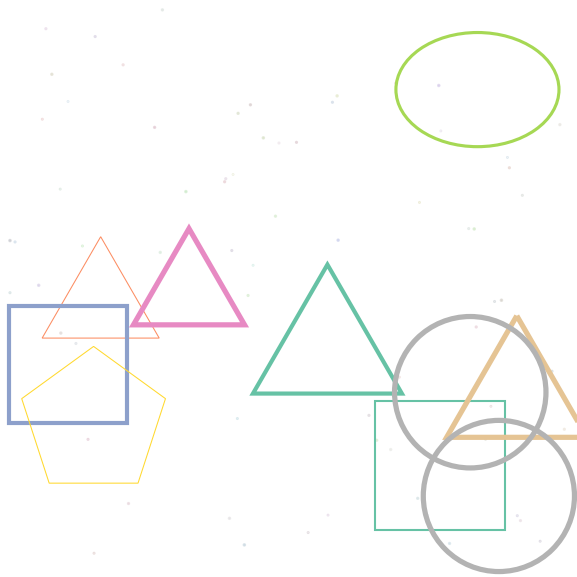[{"shape": "square", "thickness": 1, "radius": 0.56, "center": [0.762, 0.194]}, {"shape": "triangle", "thickness": 2, "radius": 0.74, "center": [0.567, 0.392]}, {"shape": "triangle", "thickness": 0.5, "radius": 0.59, "center": [0.174, 0.472]}, {"shape": "square", "thickness": 2, "radius": 0.51, "center": [0.118, 0.368]}, {"shape": "triangle", "thickness": 2.5, "radius": 0.56, "center": [0.327, 0.492]}, {"shape": "oval", "thickness": 1.5, "radius": 0.71, "center": [0.827, 0.844]}, {"shape": "pentagon", "thickness": 0.5, "radius": 0.65, "center": [0.162, 0.268]}, {"shape": "triangle", "thickness": 2.5, "radius": 0.7, "center": [0.895, 0.312]}, {"shape": "circle", "thickness": 2.5, "radius": 0.66, "center": [0.814, 0.32]}, {"shape": "circle", "thickness": 2.5, "radius": 0.65, "center": [0.864, 0.14]}]